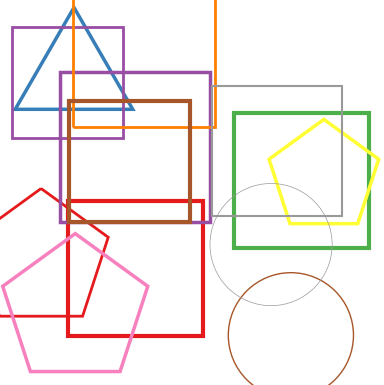[{"shape": "pentagon", "thickness": 2, "radius": 0.92, "center": [0.107, 0.327]}, {"shape": "square", "thickness": 3, "radius": 0.88, "center": [0.351, 0.302]}, {"shape": "triangle", "thickness": 2.5, "radius": 0.88, "center": [0.192, 0.804]}, {"shape": "square", "thickness": 3, "radius": 0.88, "center": [0.784, 0.532]}, {"shape": "square", "thickness": 2.5, "radius": 0.98, "center": [0.35, 0.618]}, {"shape": "square", "thickness": 2, "radius": 0.72, "center": [0.175, 0.786]}, {"shape": "square", "thickness": 2, "radius": 0.92, "center": [0.374, 0.855]}, {"shape": "pentagon", "thickness": 2.5, "radius": 0.75, "center": [0.841, 0.54]}, {"shape": "square", "thickness": 3, "radius": 0.79, "center": [0.337, 0.581]}, {"shape": "circle", "thickness": 1, "radius": 0.81, "center": [0.756, 0.129]}, {"shape": "pentagon", "thickness": 2.5, "radius": 0.99, "center": [0.195, 0.195]}, {"shape": "square", "thickness": 1.5, "radius": 0.85, "center": [0.719, 0.609]}, {"shape": "circle", "thickness": 0.5, "radius": 0.79, "center": [0.704, 0.365]}]